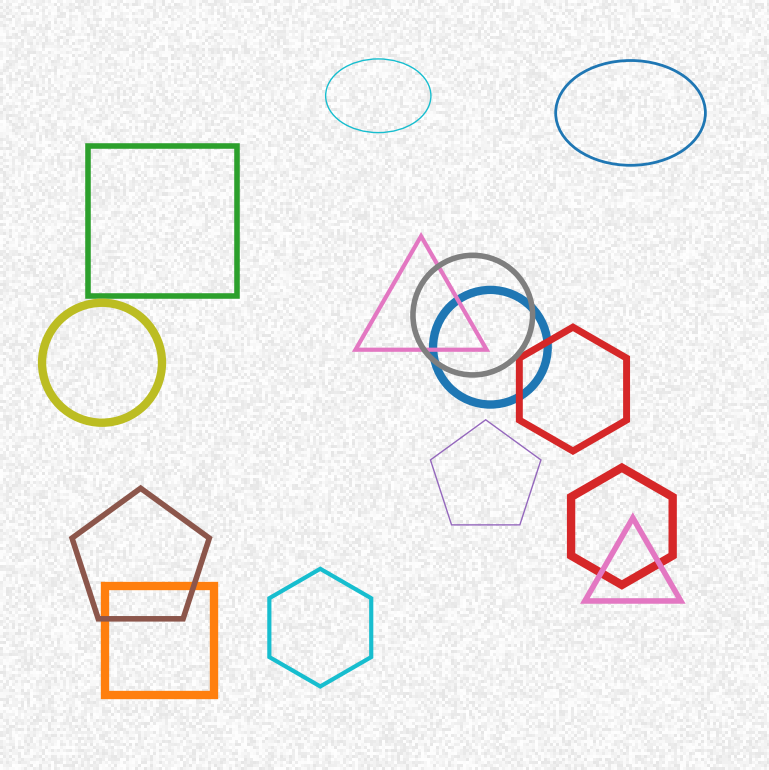[{"shape": "circle", "thickness": 3, "radius": 0.37, "center": [0.637, 0.549]}, {"shape": "oval", "thickness": 1, "radius": 0.49, "center": [0.819, 0.853]}, {"shape": "square", "thickness": 3, "radius": 0.35, "center": [0.207, 0.169]}, {"shape": "square", "thickness": 2, "radius": 0.48, "center": [0.211, 0.713]}, {"shape": "hexagon", "thickness": 2.5, "radius": 0.4, "center": [0.744, 0.495]}, {"shape": "hexagon", "thickness": 3, "radius": 0.38, "center": [0.808, 0.317]}, {"shape": "pentagon", "thickness": 0.5, "radius": 0.38, "center": [0.631, 0.379]}, {"shape": "pentagon", "thickness": 2, "radius": 0.47, "center": [0.183, 0.272]}, {"shape": "triangle", "thickness": 1.5, "radius": 0.49, "center": [0.547, 0.595]}, {"shape": "triangle", "thickness": 2, "radius": 0.36, "center": [0.822, 0.255]}, {"shape": "circle", "thickness": 2, "radius": 0.39, "center": [0.614, 0.591]}, {"shape": "circle", "thickness": 3, "radius": 0.39, "center": [0.132, 0.529]}, {"shape": "oval", "thickness": 0.5, "radius": 0.34, "center": [0.491, 0.876]}, {"shape": "hexagon", "thickness": 1.5, "radius": 0.38, "center": [0.416, 0.185]}]